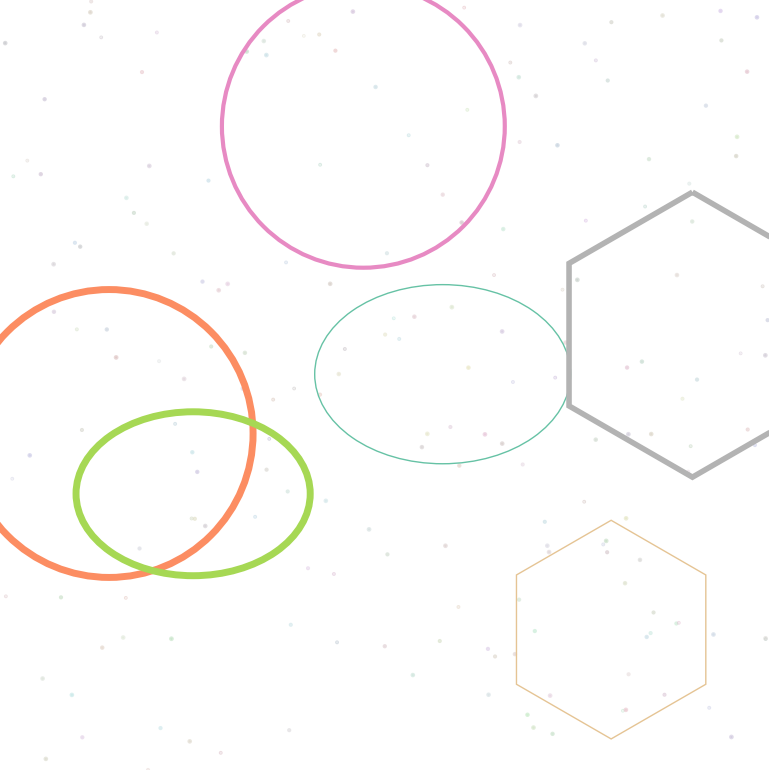[{"shape": "oval", "thickness": 0.5, "radius": 0.83, "center": [0.575, 0.514]}, {"shape": "circle", "thickness": 2.5, "radius": 0.93, "center": [0.142, 0.437]}, {"shape": "circle", "thickness": 1.5, "radius": 0.92, "center": [0.472, 0.836]}, {"shape": "oval", "thickness": 2.5, "radius": 0.76, "center": [0.251, 0.359]}, {"shape": "hexagon", "thickness": 0.5, "radius": 0.71, "center": [0.794, 0.182]}, {"shape": "hexagon", "thickness": 2, "radius": 0.93, "center": [0.899, 0.565]}]